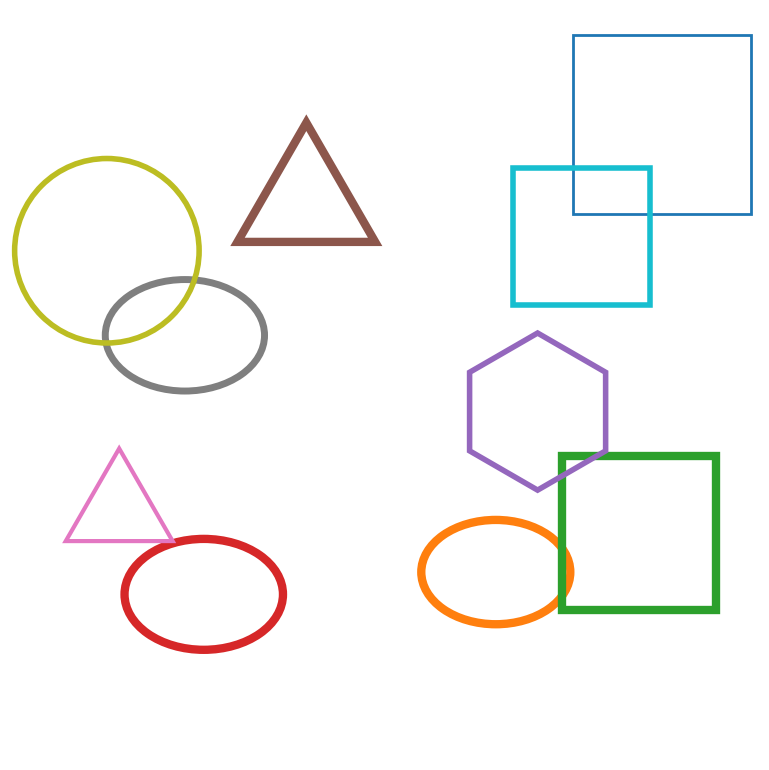[{"shape": "square", "thickness": 1, "radius": 0.58, "center": [0.86, 0.838]}, {"shape": "oval", "thickness": 3, "radius": 0.48, "center": [0.644, 0.257]}, {"shape": "square", "thickness": 3, "radius": 0.5, "center": [0.829, 0.308]}, {"shape": "oval", "thickness": 3, "radius": 0.51, "center": [0.265, 0.228]}, {"shape": "hexagon", "thickness": 2, "radius": 0.51, "center": [0.698, 0.465]}, {"shape": "triangle", "thickness": 3, "radius": 0.52, "center": [0.398, 0.737]}, {"shape": "triangle", "thickness": 1.5, "radius": 0.4, "center": [0.155, 0.337]}, {"shape": "oval", "thickness": 2.5, "radius": 0.52, "center": [0.24, 0.565]}, {"shape": "circle", "thickness": 2, "radius": 0.6, "center": [0.139, 0.674]}, {"shape": "square", "thickness": 2, "radius": 0.45, "center": [0.755, 0.693]}]